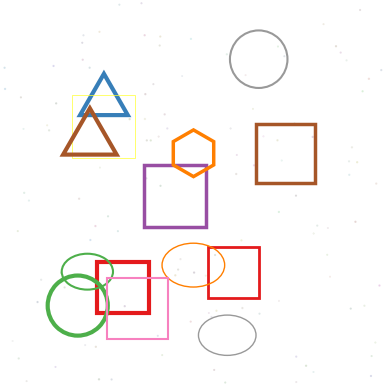[{"shape": "square", "thickness": 2, "radius": 0.33, "center": [0.606, 0.293]}, {"shape": "square", "thickness": 3, "radius": 0.34, "center": [0.319, 0.253]}, {"shape": "triangle", "thickness": 3, "radius": 0.36, "center": [0.27, 0.737]}, {"shape": "oval", "thickness": 1.5, "radius": 0.33, "center": [0.227, 0.294]}, {"shape": "circle", "thickness": 3, "radius": 0.39, "center": [0.202, 0.206]}, {"shape": "square", "thickness": 2.5, "radius": 0.4, "center": [0.454, 0.491]}, {"shape": "oval", "thickness": 1, "radius": 0.41, "center": [0.502, 0.311]}, {"shape": "hexagon", "thickness": 2.5, "radius": 0.3, "center": [0.503, 0.602]}, {"shape": "square", "thickness": 0.5, "radius": 0.41, "center": [0.269, 0.671]}, {"shape": "square", "thickness": 2.5, "radius": 0.38, "center": [0.742, 0.601]}, {"shape": "triangle", "thickness": 3, "radius": 0.4, "center": [0.233, 0.639]}, {"shape": "square", "thickness": 1.5, "radius": 0.4, "center": [0.358, 0.199]}, {"shape": "circle", "thickness": 1.5, "radius": 0.37, "center": [0.672, 0.846]}, {"shape": "oval", "thickness": 1, "radius": 0.37, "center": [0.59, 0.129]}]